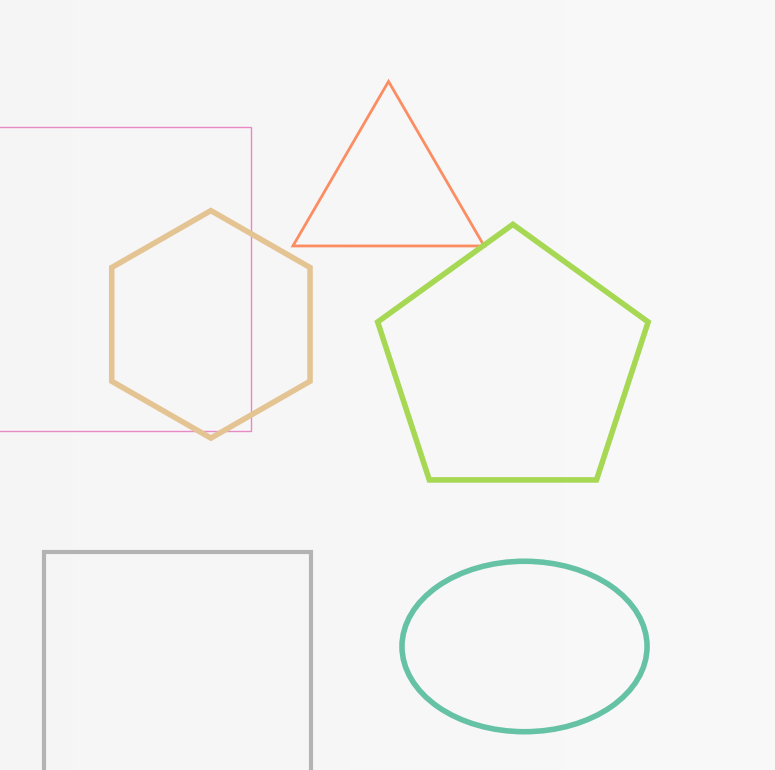[{"shape": "oval", "thickness": 2, "radius": 0.79, "center": [0.677, 0.16]}, {"shape": "triangle", "thickness": 1, "radius": 0.71, "center": [0.501, 0.752]}, {"shape": "square", "thickness": 0.5, "radius": 0.99, "center": [0.126, 0.638]}, {"shape": "pentagon", "thickness": 2, "radius": 0.92, "center": [0.662, 0.525]}, {"shape": "hexagon", "thickness": 2, "radius": 0.74, "center": [0.272, 0.579]}, {"shape": "square", "thickness": 1.5, "radius": 0.86, "center": [0.229, 0.111]}]